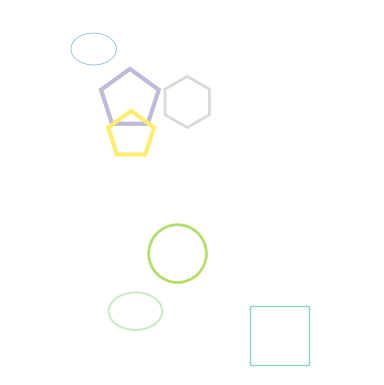[{"shape": "square", "thickness": 1, "radius": 0.39, "center": [0.726, 0.129]}, {"shape": "pentagon", "thickness": 3, "radius": 0.39, "center": [0.337, 0.742]}, {"shape": "oval", "thickness": 0.5, "radius": 0.3, "center": [0.243, 0.873]}, {"shape": "circle", "thickness": 2, "radius": 0.37, "center": [0.461, 0.341]}, {"shape": "hexagon", "thickness": 2, "radius": 0.33, "center": [0.486, 0.735]}, {"shape": "oval", "thickness": 1.5, "radius": 0.35, "center": [0.352, 0.192]}, {"shape": "pentagon", "thickness": 3, "radius": 0.31, "center": [0.341, 0.649]}]